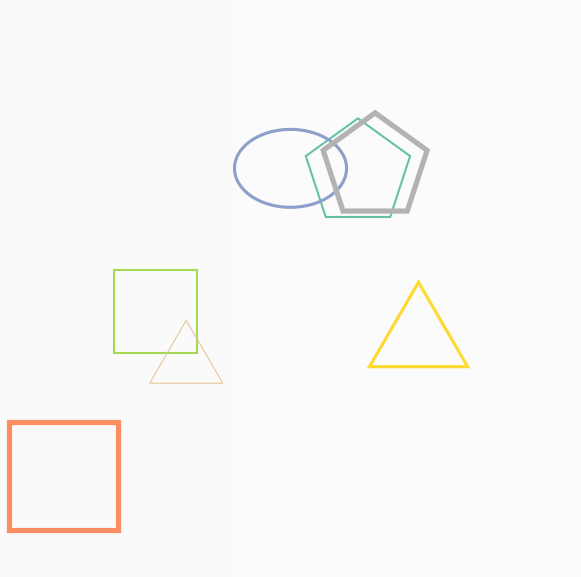[{"shape": "pentagon", "thickness": 1, "radius": 0.47, "center": [0.616, 0.7]}, {"shape": "square", "thickness": 2.5, "radius": 0.47, "center": [0.109, 0.175]}, {"shape": "oval", "thickness": 1.5, "radius": 0.48, "center": [0.5, 0.708]}, {"shape": "square", "thickness": 1, "radius": 0.36, "center": [0.268, 0.459]}, {"shape": "triangle", "thickness": 1.5, "radius": 0.49, "center": [0.72, 0.413]}, {"shape": "triangle", "thickness": 0.5, "radius": 0.36, "center": [0.32, 0.372]}, {"shape": "pentagon", "thickness": 2.5, "radius": 0.47, "center": [0.645, 0.71]}]